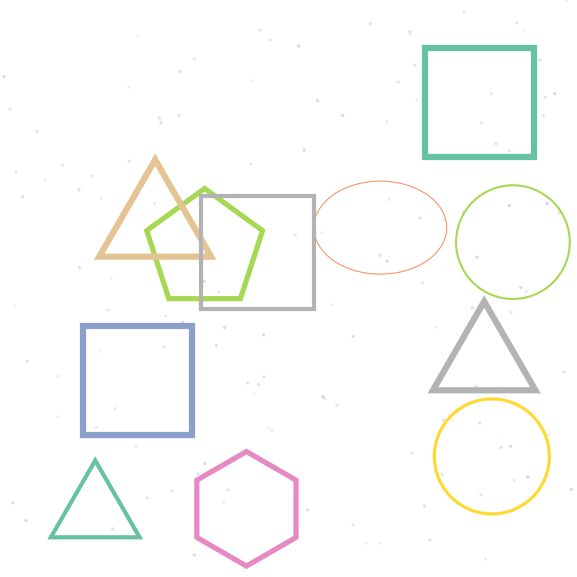[{"shape": "triangle", "thickness": 2, "radius": 0.44, "center": [0.165, 0.113]}, {"shape": "square", "thickness": 3, "radius": 0.47, "center": [0.83, 0.822]}, {"shape": "oval", "thickness": 0.5, "radius": 0.58, "center": [0.659, 0.605]}, {"shape": "square", "thickness": 3, "radius": 0.47, "center": [0.238, 0.34]}, {"shape": "hexagon", "thickness": 2.5, "radius": 0.5, "center": [0.427, 0.118]}, {"shape": "circle", "thickness": 1, "radius": 0.49, "center": [0.888, 0.58]}, {"shape": "pentagon", "thickness": 2.5, "radius": 0.53, "center": [0.354, 0.567]}, {"shape": "circle", "thickness": 1.5, "radius": 0.5, "center": [0.852, 0.209]}, {"shape": "triangle", "thickness": 3, "radius": 0.56, "center": [0.269, 0.611]}, {"shape": "square", "thickness": 2, "radius": 0.49, "center": [0.446, 0.562]}, {"shape": "triangle", "thickness": 3, "radius": 0.51, "center": [0.838, 0.375]}]